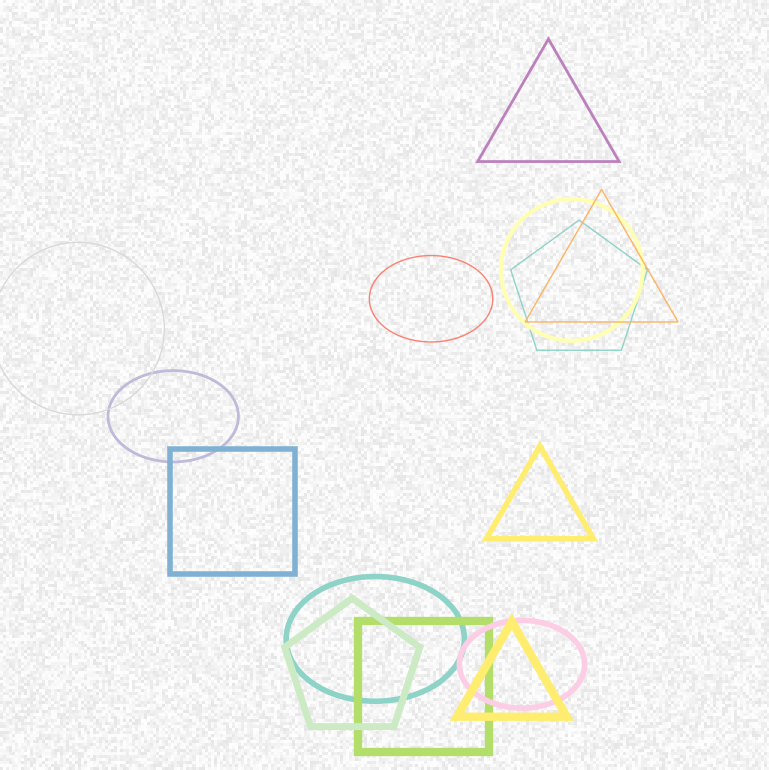[{"shape": "pentagon", "thickness": 0.5, "radius": 0.47, "center": [0.752, 0.621]}, {"shape": "oval", "thickness": 2, "radius": 0.58, "center": [0.487, 0.17]}, {"shape": "circle", "thickness": 1.5, "radius": 0.46, "center": [0.743, 0.649]}, {"shape": "oval", "thickness": 1, "radius": 0.42, "center": [0.225, 0.459]}, {"shape": "oval", "thickness": 0.5, "radius": 0.4, "center": [0.56, 0.612]}, {"shape": "square", "thickness": 2, "radius": 0.41, "center": [0.302, 0.336]}, {"shape": "triangle", "thickness": 0.5, "radius": 0.57, "center": [0.781, 0.639]}, {"shape": "square", "thickness": 3, "radius": 0.42, "center": [0.55, 0.109]}, {"shape": "oval", "thickness": 2, "radius": 0.41, "center": [0.678, 0.137]}, {"shape": "circle", "thickness": 0.5, "radius": 0.56, "center": [0.101, 0.573]}, {"shape": "triangle", "thickness": 1, "radius": 0.53, "center": [0.712, 0.843]}, {"shape": "pentagon", "thickness": 2.5, "radius": 0.46, "center": [0.457, 0.131]}, {"shape": "triangle", "thickness": 3, "radius": 0.41, "center": [0.665, 0.11]}, {"shape": "triangle", "thickness": 2, "radius": 0.4, "center": [0.701, 0.34]}]